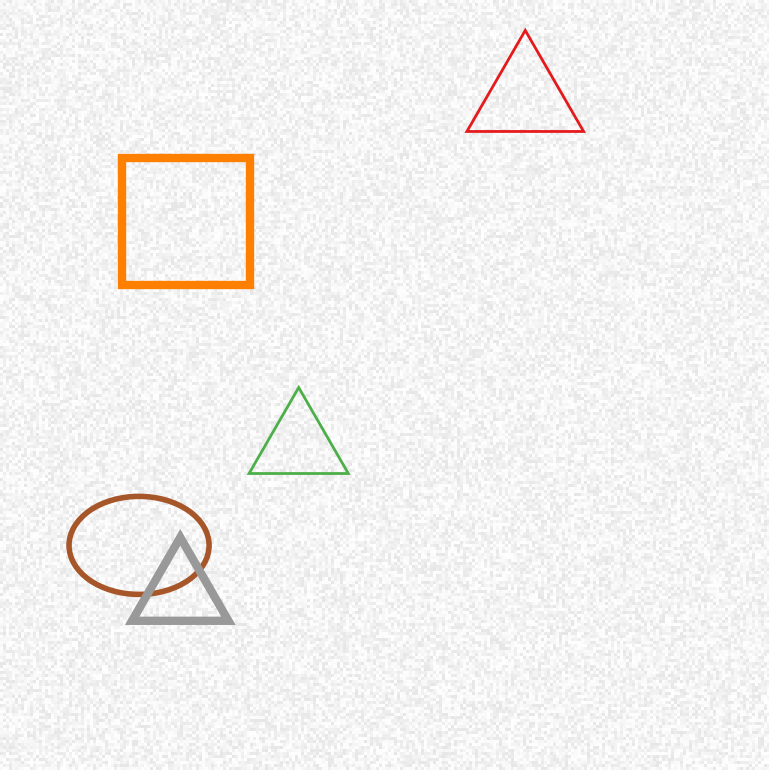[{"shape": "triangle", "thickness": 1, "radius": 0.44, "center": [0.682, 0.873]}, {"shape": "triangle", "thickness": 1, "radius": 0.37, "center": [0.388, 0.422]}, {"shape": "square", "thickness": 3, "radius": 0.42, "center": [0.242, 0.712]}, {"shape": "oval", "thickness": 2, "radius": 0.45, "center": [0.181, 0.292]}, {"shape": "triangle", "thickness": 3, "radius": 0.36, "center": [0.234, 0.23]}]